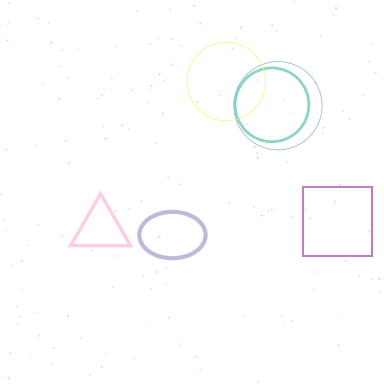[{"shape": "circle", "thickness": 2, "radius": 0.48, "center": [0.706, 0.728]}, {"shape": "oval", "thickness": 3, "radius": 0.43, "center": [0.448, 0.39]}, {"shape": "circle", "thickness": 0.5, "radius": 0.57, "center": [0.722, 0.725]}, {"shape": "triangle", "thickness": 2.5, "radius": 0.45, "center": [0.261, 0.407]}, {"shape": "square", "thickness": 1.5, "radius": 0.45, "center": [0.876, 0.424]}, {"shape": "circle", "thickness": 0.5, "radius": 0.51, "center": [0.588, 0.788]}]